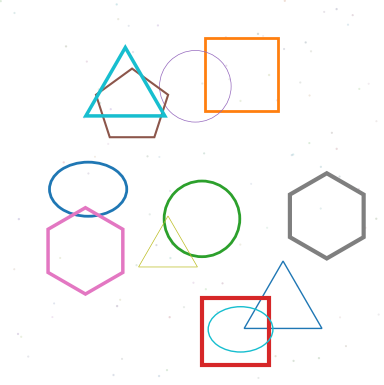[{"shape": "triangle", "thickness": 1, "radius": 0.58, "center": [0.735, 0.205]}, {"shape": "oval", "thickness": 2, "radius": 0.5, "center": [0.229, 0.509]}, {"shape": "square", "thickness": 2, "radius": 0.47, "center": [0.628, 0.806]}, {"shape": "circle", "thickness": 2, "radius": 0.49, "center": [0.525, 0.432]}, {"shape": "square", "thickness": 3, "radius": 0.44, "center": [0.612, 0.14]}, {"shape": "circle", "thickness": 0.5, "radius": 0.46, "center": [0.507, 0.776]}, {"shape": "pentagon", "thickness": 1.5, "radius": 0.49, "center": [0.343, 0.723]}, {"shape": "hexagon", "thickness": 2.5, "radius": 0.56, "center": [0.222, 0.348]}, {"shape": "hexagon", "thickness": 3, "radius": 0.55, "center": [0.849, 0.439]}, {"shape": "triangle", "thickness": 0.5, "radius": 0.44, "center": [0.436, 0.351]}, {"shape": "triangle", "thickness": 2.5, "radius": 0.59, "center": [0.325, 0.758]}, {"shape": "oval", "thickness": 1, "radius": 0.42, "center": [0.625, 0.145]}]